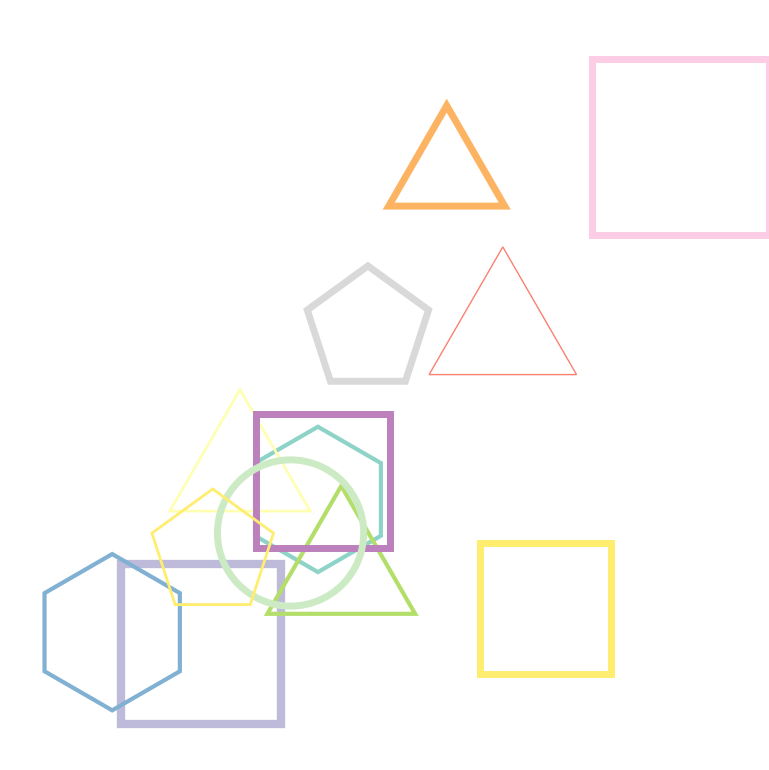[{"shape": "hexagon", "thickness": 1.5, "radius": 0.47, "center": [0.413, 0.351]}, {"shape": "triangle", "thickness": 1, "radius": 0.53, "center": [0.312, 0.389]}, {"shape": "square", "thickness": 3, "radius": 0.52, "center": [0.261, 0.164]}, {"shape": "triangle", "thickness": 0.5, "radius": 0.55, "center": [0.653, 0.569]}, {"shape": "hexagon", "thickness": 1.5, "radius": 0.51, "center": [0.146, 0.179]}, {"shape": "triangle", "thickness": 2.5, "radius": 0.44, "center": [0.58, 0.776]}, {"shape": "triangle", "thickness": 1.5, "radius": 0.55, "center": [0.443, 0.258]}, {"shape": "square", "thickness": 2.5, "radius": 0.57, "center": [0.884, 0.809]}, {"shape": "pentagon", "thickness": 2.5, "radius": 0.41, "center": [0.478, 0.572]}, {"shape": "square", "thickness": 2.5, "radius": 0.43, "center": [0.42, 0.375]}, {"shape": "circle", "thickness": 2.5, "radius": 0.47, "center": [0.377, 0.308]}, {"shape": "square", "thickness": 2.5, "radius": 0.43, "center": [0.709, 0.21]}, {"shape": "pentagon", "thickness": 1, "radius": 0.42, "center": [0.276, 0.282]}]